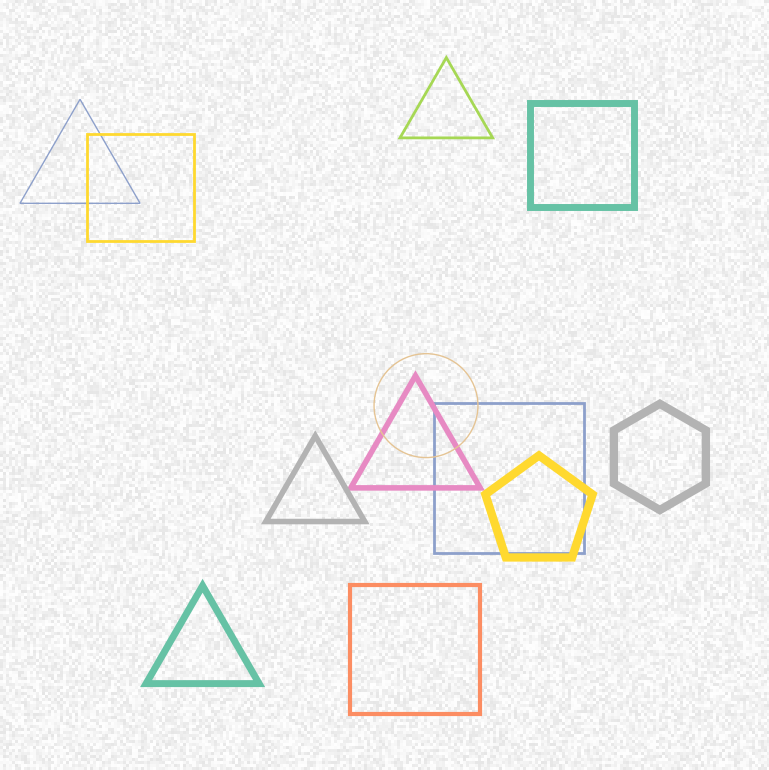[{"shape": "triangle", "thickness": 2.5, "radius": 0.42, "center": [0.263, 0.155]}, {"shape": "square", "thickness": 2.5, "radius": 0.34, "center": [0.756, 0.799]}, {"shape": "square", "thickness": 1.5, "radius": 0.42, "center": [0.539, 0.157]}, {"shape": "triangle", "thickness": 0.5, "radius": 0.45, "center": [0.104, 0.781]}, {"shape": "square", "thickness": 1, "radius": 0.49, "center": [0.662, 0.379]}, {"shape": "triangle", "thickness": 2, "radius": 0.49, "center": [0.54, 0.415]}, {"shape": "triangle", "thickness": 1, "radius": 0.35, "center": [0.58, 0.856]}, {"shape": "square", "thickness": 1, "radius": 0.35, "center": [0.183, 0.757]}, {"shape": "pentagon", "thickness": 3, "radius": 0.37, "center": [0.7, 0.335]}, {"shape": "circle", "thickness": 0.5, "radius": 0.34, "center": [0.553, 0.473]}, {"shape": "triangle", "thickness": 2, "radius": 0.37, "center": [0.409, 0.36]}, {"shape": "hexagon", "thickness": 3, "radius": 0.34, "center": [0.857, 0.407]}]